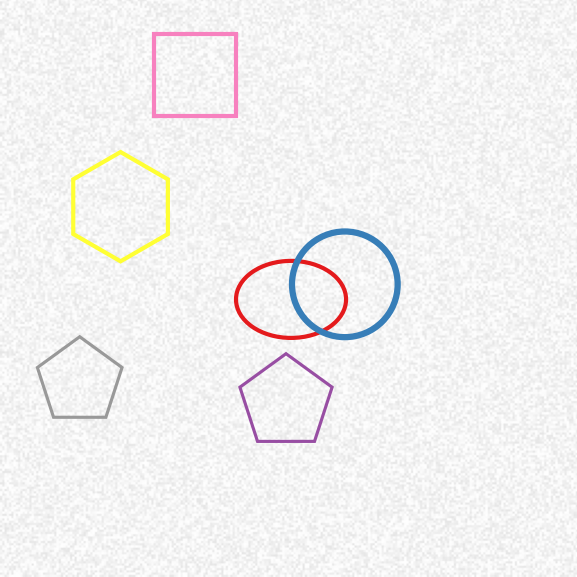[{"shape": "oval", "thickness": 2, "radius": 0.48, "center": [0.504, 0.481]}, {"shape": "circle", "thickness": 3, "radius": 0.46, "center": [0.597, 0.507]}, {"shape": "pentagon", "thickness": 1.5, "radius": 0.42, "center": [0.495, 0.303]}, {"shape": "hexagon", "thickness": 2, "radius": 0.47, "center": [0.209, 0.641]}, {"shape": "square", "thickness": 2, "radius": 0.36, "center": [0.338, 0.87]}, {"shape": "pentagon", "thickness": 1.5, "radius": 0.39, "center": [0.138, 0.339]}]